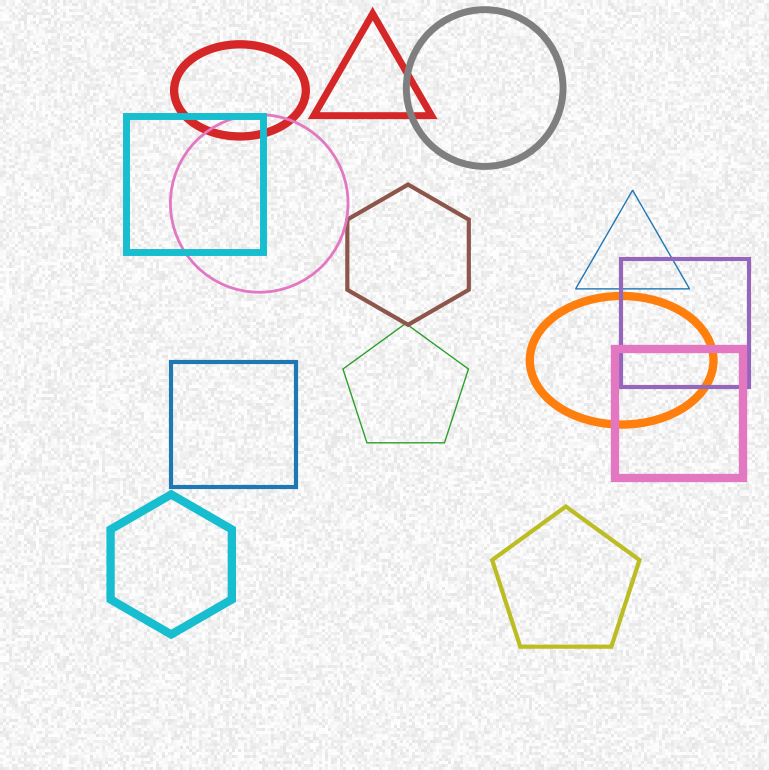[{"shape": "triangle", "thickness": 0.5, "radius": 0.43, "center": [0.822, 0.668]}, {"shape": "square", "thickness": 1.5, "radius": 0.4, "center": [0.304, 0.448]}, {"shape": "oval", "thickness": 3, "radius": 0.6, "center": [0.807, 0.532]}, {"shape": "pentagon", "thickness": 0.5, "radius": 0.43, "center": [0.527, 0.494]}, {"shape": "oval", "thickness": 3, "radius": 0.43, "center": [0.312, 0.883]}, {"shape": "triangle", "thickness": 2.5, "radius": 0.44, "center": [0.484, 0.894]}, {"shape": "square", "thickness": 1.5, "radius": 0.42, "center": [0.889, 0.581]}, {"shape": "hexagon", "thickness": 1.5, "radius": 0.46, "center": [0.53, 0.669]}, {"shape": "circle", "thickness": 1, "radius": 0.58, "center": [0.337, 0.736]}, {"shape": "square", "thickness": 3, "radius": 0.42, "center": [0.882, 0.463]}, {"shape": "circle", "thickness": 2.5, "radius": 0.51, "center": [0.629, 0.886]}, {"shape": "pentagon", "thickness": 1.5, "radius": 0.5, "center": [0.735, 0.242]}, {"shape": "hexagon", "thickness": 3, "radius": 0.45, "center": [0.222, 0.267]}, {"shape": "square", "thickness": 2.5, "radius": 0.44, "center": [0.253, 0.761]}]